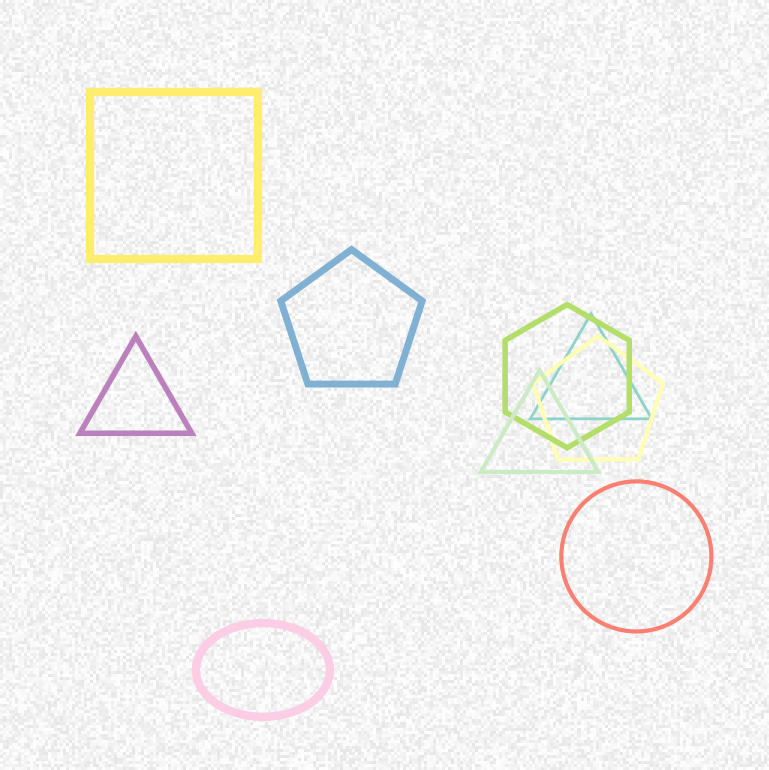[{"shape": "triangle", "thickness": 1, "radius": 0.46, "center": [0.768, 0.502]}, {"shape": "pentagon", "thickness": 1.5, "radius": 0.44, "center": [0.777, 0.475]}, {"shape": "circle", "thickness": 1.5, "radius": 0.49, "center": [0.826, 0.277]}, {"shape": "pentagon", "thickness": 2.5, "radius": 0.48, "center": [0.457, 0.579]}, {"shape": "hexagon", "thickness": 2, "radius": 0.47, "center": [0.737, 0.511]}, {"shape": "oval", "thickness": 3, "radius": 0.43, "center": [0.341, 0.13]}, {"shape": "triangle", "thickness": 2, "radius": 0.42, "center": [0.176, 0.479]}, {"shape": "triangle", "thickness": 1.5, "radius": 0.44, "center": [0.701, 0.431]}, {"shape": "square", "thickness": 3, "radius": 0.54, "center": [0.226, 0.772]}]